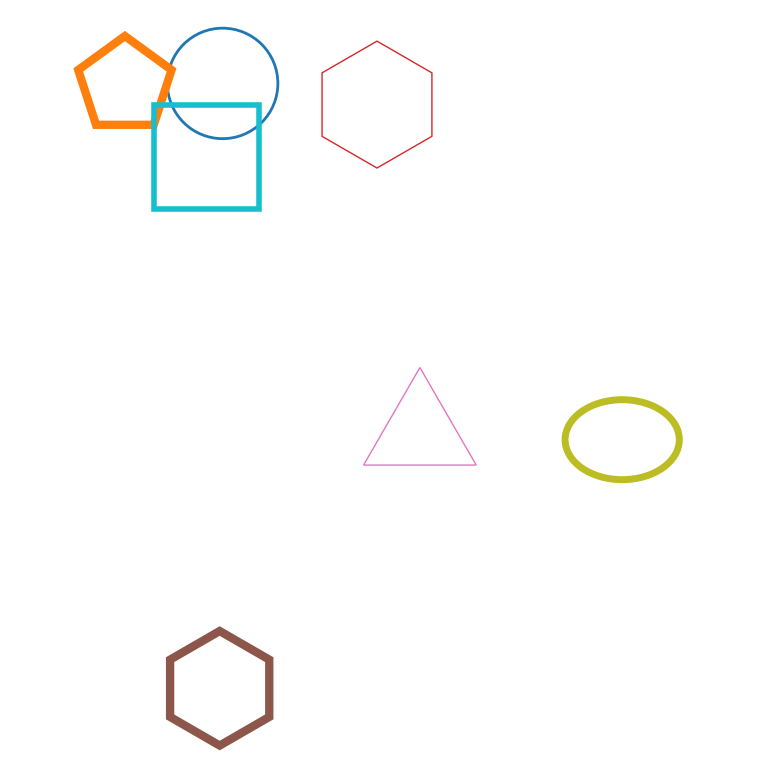[{"shape": "circle", "thickness": 1, "radius": 0.36, "center": [0.289, 0.892]}, {"shape": "pentagon", "thickness": 3, "radius": 0.32, "center": [0.162, 0.889]}, {"shape": "hexagon", "thickness": 0.5, "radius": 0.41, "center": [0.49, 0.864]}, {"shape": "hexagon", "thickness": 3, "radius": 0.37, "center": [0.285, 0.106]}, {"shape": "triangle", "thickness": 0.5, "radius": 0.42, "center": [0.545, 0.438]}, {"shape": "oval", "thickness": 2.5, "radius": 0.37, "center": [0.808, 0.429]}, {"shape": "square", "thickness": 2, "radius": 0.34, "center": [0.268, 0.796]}]